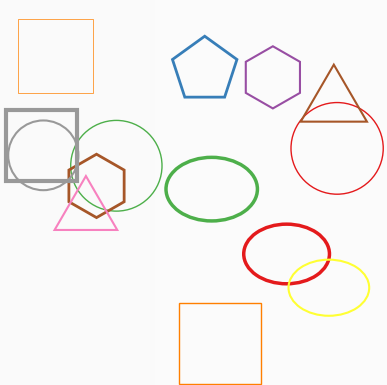[{"shape": "circle", "thickness": 1, "radius": 0.6, "center": [0.87, 0.615]}, {"shape": "oval", "thickness": 2.5, "radius": 0.55, "center": [0.74, 0.34]}, {"shape": "pentagon", "thickness": 2, "radius": 0.44, "center": [0.528, 0.818]}, {"shape": "oval", "thickness": 2.5, "radius": 0.59, "center": [0.546, 0.509]}, {"shape": "circle", "thickness": 1, "radius": 0.59, "center": [0.3, 0.569]}, {"shape": "hexagon", "thickness": 1.5, "radius": 0.4, "center": [0.704, 0.799]}, {"shape": "square", "thickness": 0.5, "radius": 0.48, "center": [0.143, 0.854]}, {"shape": "square", "thickness": 1, "radius": 0.53, "center": [0.569, 0.108]}, {"shape": "oval", "thickness": 1.5, "radius": 0.52, "center": [0.849, 0.253]}, {"shape": "triangle", "thickness": 1.5, "radius": 0.49, "center": [0.861, 0.733]}, {"shape": "hexagon", "thickness": 2, "radius": 0.41, "center": [0.249, 0.517]}, {"shape": "triangle", "thickness": 1.5, "radius": 0.47, "center": [0.222, 0.449]}, {"shape": "square", "thickness": 3, "radius": 0.46, "center": [0.108, 0.622]}, {"shape": "circle", "thickness": 1.5, "radius": 0.45, "center": [0.112, 0.597]}]